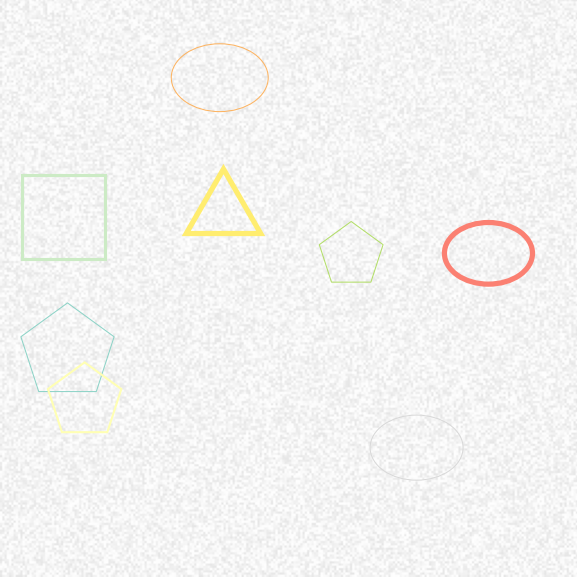[{"shape": "pentagon", "thickness": 0.5, "radius": 0.42, "center": [0.117, 0.39]}, {"shape": "pentagon", "thickness": 1, "radius": 0.33, "center": [0.147, 0.305]}, {"shape": "oval", "thickness": 2.5, "radius": 0.38, "center": [0.846, 0.56]}, {"shape": "oval", "thickness": 0.5, "radius": 0.42, "center": [0.381, 0.865]}, {"shape": "pentagon", "thickness": 0.5, "radius": 0.29, "center": [0.608, 0.558]}, {"shape": "oval", "thickness": 0.5, "radius": 0.4, "center": [0.721, 0.224]}, {"shape": "square", "thickness": 1.5, "radius": 0.36, "center": [0.11, 0.623]}, {"shape": "triangle", "thickness": 2.5, "radius": 0.37, "center": [0.387, 0.632]}]